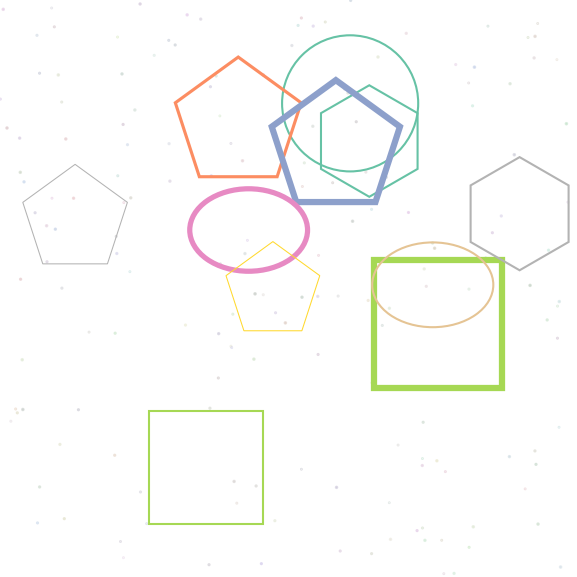[{"shape": "circle", "thickness": 1, "radius": 0.59, "center": [0.606, 0.82]}, {"shape": "hexagon", "thickness": 1, "radius": 0.48, "center": [0.639, 0.755]}, {"shape": "pentagon", "thickness": 1.5, "radius": 0.57, "center": [0.413, 0.786]}, {"shape": "pentagon", "thickness": 3, "radius": 0.58, "center": [0.582, 0.744]}, {"shape": "oval", "thickness": 2.5, "radius": 0.51, "center": [0.431, 0.601]}, {"shape": "square", "thickness": 3, "radius": 0.56, "center": [0.759, 0.438]}, {"shape": "square", "thickness": 1, "radius": 0.49, "center": [0.356, 0.19]}, {"shape": "pentagon", "thickness": 0.5, "radius": 0.43, "center": [0.473, 0.495]}, {"shape": "oval", "thickness": 1, "radius": 0.52, "center": [0.749, 0.506]}, {"shape": "pentagon", "thickness": 0.5, "radius": 0.48, "center": [0.13, 0.619]}, {"shape": "hexagon", "thickness": 1, "radius": 0.49, "center": [0.9, 0.629]}]